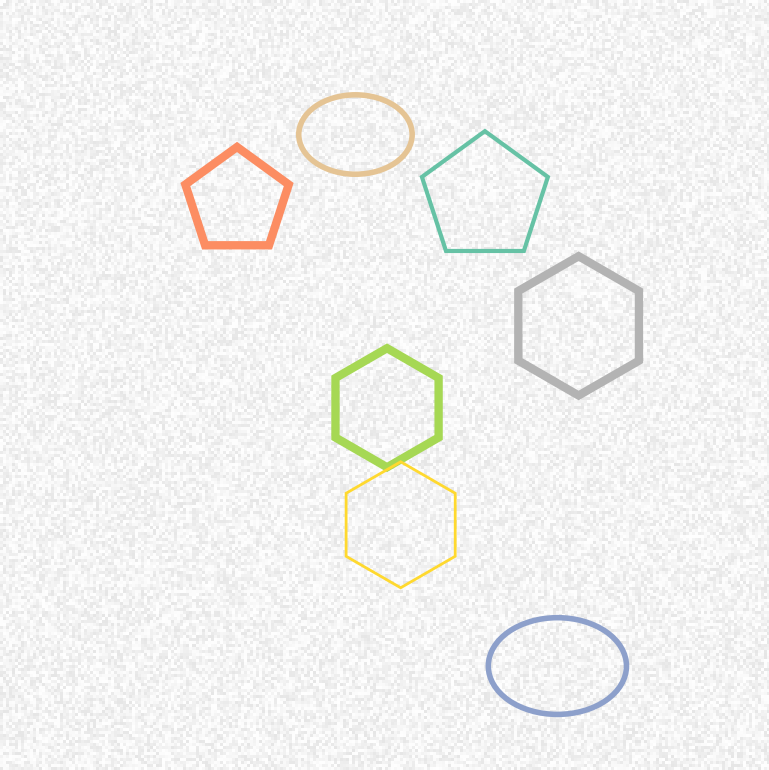[{"shape": "pentagon", "thickness": 1.5, "radius": 0.43, "center": [0.63, 0.744]}, {"shape": "pentagon", "thickness": 3, "radius": 0.35, "center": [0.308, 0.739]}, {"shape": "oval", "thickness": 2, "radius": 0.45, "center": [0.724, 0.135]}, {"shape": "hexagon", "thickness": 3, "radius": 0.39, "center": [0.503, 0.47]}, {"shape": "hexagon", "thickness": 1, "radius": 0.41, "center": [0.52, 0.318]}, {"shape": "oval", "thickness": 2, "radius": 0.37, "center": [0.462, 0.825]}, {"shape": "hexagon", "thickness": 3, "radius": 0.45, "center": [0.751, 0.577]}]